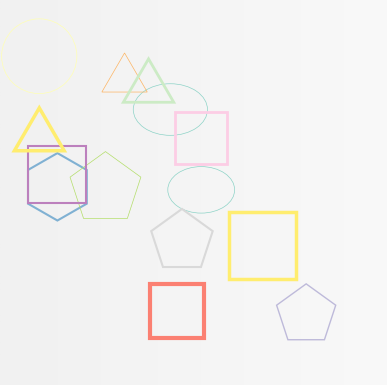[{"shape": "oval", "thickness": 0.5, "radius": 0.43, "center": [0.519, 0.507]}, {"shape": "oval", "thickness": 0.5, "radius": 0.48, "center": [0.44, 0.715]}, {"shape": "circle", "thickness": 0.5, "radius": 0.49, "center": [0.101, 0.854]}, {"shape": "pentagon", "thickness": 1, "radius": 0.4, "center": [0.79, 0.182]}, {"shape": "square", "thickness": 3, "radius": 0.35, "center": [0.458, 0.192]}, {"shape": "hexagon", "thickness": 1.5, "radius": 0.44, "center": [0.148, 0.515]}, {"shape": "triangle", "thickness": 0.5, "radius": 0.34, "center": [0.321, 0.795]}, {"shape": "pentagon", "thickness": 0.5, "radius": 0.48, "center": [0.272, 0.51]}, {"shape": "square", "thickness": 2, "radius": 0.34, "center": [0.52, 0.642]}, {"shape": "pentagon", "thickness": 1.5, "radius": 0.42, "center": [0.47, 0.374]}, {"shape": "square", "thickness": 1.5, "radius": 0.37, "center": [0.147, 0.546]}, {"shape": "triangle", "thickness": 2, "radius": 0.38, "center": [0.383, 0.772]}, {"shape": "triangle", "thickness": 2.5, "radius": 0.37, "center": [0.101, 0.646]}, {"shape": "square", "thickness": 2.5, "radius": 0.43, "center": [0.677, 0.361]}]